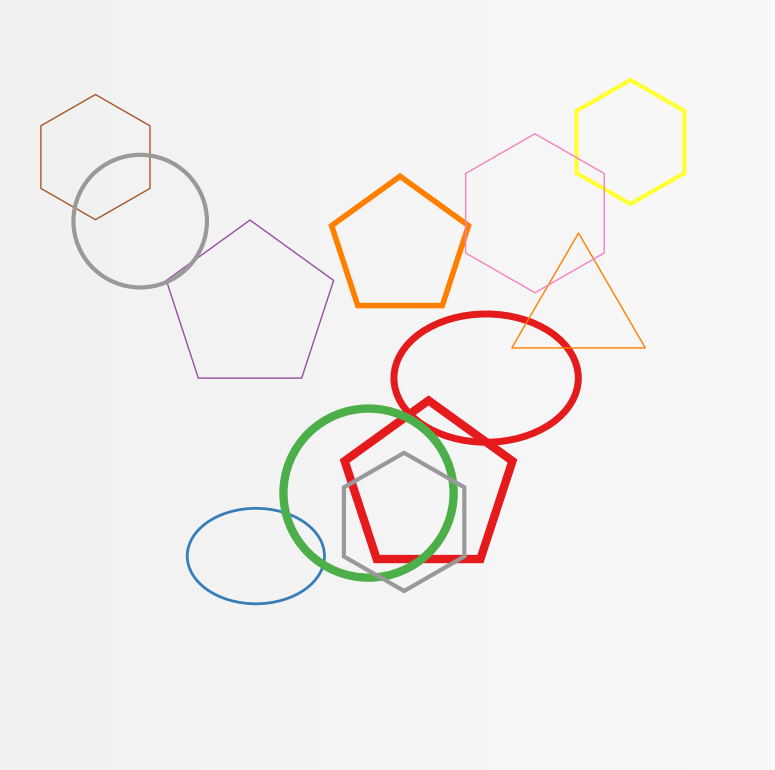[{"shape": "pentagon", "thickness": 3, "radius": 0.57, "center": [0.553, 0.366]}, {"shape": "oval", "thickness": 2.5, "radius": 0.59, "center": [0.627, 0.509]}, {"shape": "oval", "thickness": 1, "radius": 0.44, "center": [0.33, 0.278]}, {"shape": "circle", "thickness": 3, "radius": 0.55, "center": [0.476, 0.36]}, {"shape": "pentagon", "thickness": 0.5, "radius": 0.57, "center": [0.323, 0.601]}, {"shape": "pentagon", "thickness": 2, "radius": 0.46, "center": [0.516, 0.678]}, {"shape": "triangle", "thickness": 0.5, "radius": 0.5, "center": [0.747, 0.598]}, {"shape": "hexagon", "thickness": 1.5, "radius": 0.4, "center": [0.813, 0.816]}, {"shape": "hexagon", "thickness": 0.5, "radius": 0.41, "center": [0.123, 0.796]}, {"shape": "hexagon", "thickness": 0.5, "radius": 0.52, "center": [0.69, 0.723]}, {"shape": "hexagon", "thickness": 1.5, "radius": 0.45, "center": [0.521, 0.322]}, {"shape": "circle", "thickness": 1.5, "radius": 0.43, "center": [0.181, 0.713]}]